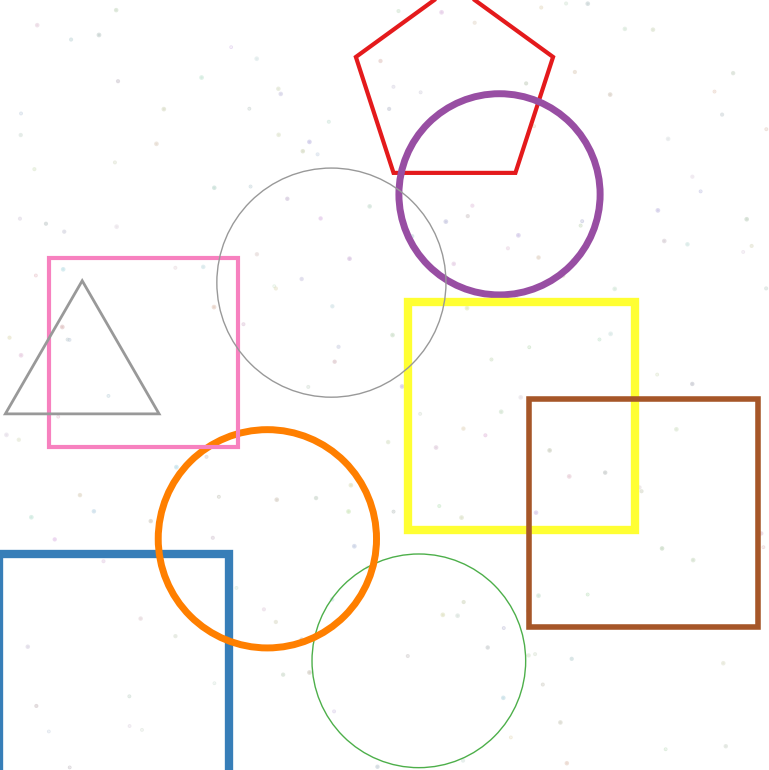[{"shape": "pentagon", "thickness": 1.5, "radius": 0.67, "center": [0.59, 0.884]}, {"shape": "square", "thickness": 3, "radius": 0.75, "center": [0.148, 0.131]}, {"shape": "circle", "thickness": 0.5, "radius": 0.69, "center": [0.544, 0.142]}, {"shape": "circle", "thickness": 2.5, "radius": 0.65, "center": [0.649, 0.748]}, {"shape": "circle", "thickness": 2.5, "radius": 0.71, "center": [0.347, 0.3]}, {"shape": "square", "thickness": 3, "radius": 0.74, "center": [0.678, 0.46]}, {"shape": "square", "thickness": 2, "radius": 0.74, "center": [0.836, 0.334]}, {"shape": "square", "thickness": 1.5, "radius": 0.61, "center": [0.186, 0.542]}, {"shape": "circle", "thickness": 0.5, "radius": 0.74, "center": [0.43, 0.633]}, {"shape": "triangle", "thickness": 1, "radius": 0.58, "center": [0.107, 0.52]}]